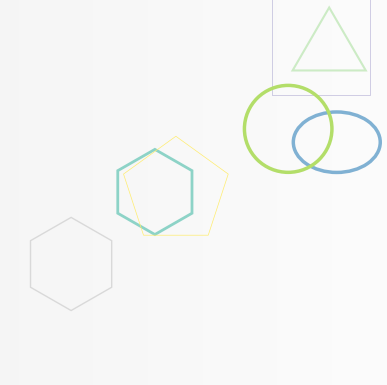[{"shape": "hexagon", "thickness": 2, "radius": 0.55, "center": [0.4, 0.501]}, {"shape": "square", "thickness": 0.5, "radius": 0.63, "center": [0.828, 0.877]}, {"shape": "oval", "thickness": 2.5, "radius": 0.56, "center": [0.869, 0.631]}, {"shape": "circle", "thickness": 2.5, "radius": 0.56, "center": [0.744, 0.665]}, {"shape": "hexagon", "thickness": 1, "radius": 0.6, "center": [0.183, 0.314]}, {"shape": "triangle", "thickness": 1.5, "radius": 0.54, "center": [0.849, 0.871]}, {"shape": "pentagon", "thickness": 0.5, "radius": 0.71, "center": [0.454, 0.504]}]